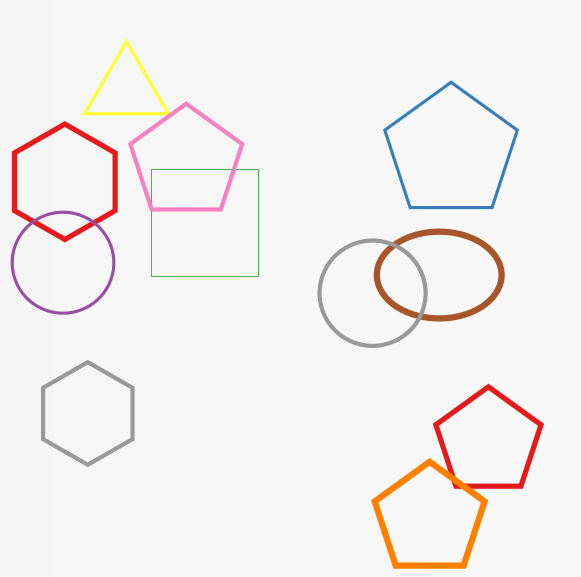[{"shape": "hexagon", "thickness": 2.5, "radius": 0.5, "center": [0.112, 0.684]}, {"shape": "pentagon", "thickness": 2.5, "radius": 0.48, "center": [0.84, 0.234]}, {"shape": "pentagon", "thickness": 1.5, "radius": 0.6, "center": [0.776, 0.737]}, {"shape": "square", "thickness": 0.5, "radius": 0.46, "center": [0.352, 0.615]}, {"shape": "circle", "thickness": 1.5, "radius": 0.44, "center": [0.108, 0.544]}, {"shape": "pentagon", "thickness": 3, "radius": 0.5, "center": [0.739, 0.1]}, {"shape": "triangle", "thickness": 1.5, "radius": 0.42, "center": [0.218, 0.844]}, {"shape": "oval", "thickness": 3, "radius": 0.54, "center": [0.756, 0.523]}, {"shape": "pentagon", "thickness": 2, "radius": 0.51, "center": [0.32, 0.718]}, {"shape": "hexagon", "thickness": 2, "radius": 0.44, "center": [0.151, 0.283]}, {"shape": "circle", "thickness": 2, "radius": 0.46, "center": [0.641, 0.491]}]